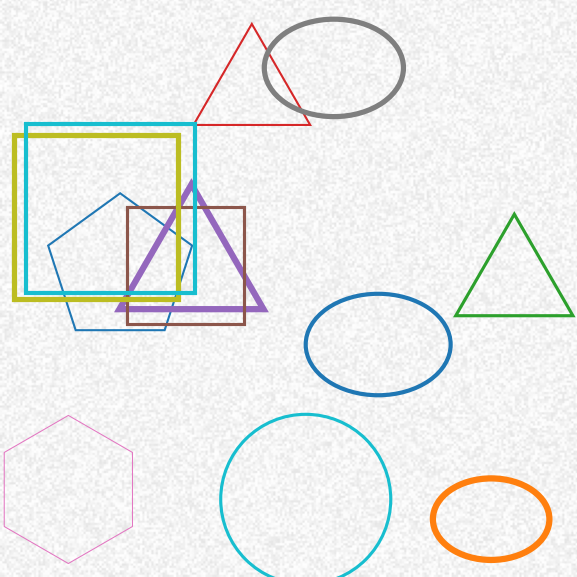[{"shape": "pentagon", "thickness": 1, "radius": 0.66, "center": [0.208, 0.533]}, {"shape": "oval", "thickness": 2, "radius": 0.63, "center": [0.655, 0.403]}, {"shape": "oval", "thickness": 3, "radius": 0.5, "center": [0.85, 0.1]}, {"shape": "triangle", "thickness": 1.5, "radius": 0.59, "center": [0.891, 0.511]}, {"shape": "triangle", "thickness": 1, "radius": 0.58, "center": [0.436, 0.841]}, {"shape": "triangle", "thickness": 3, "radius": 0.72, "center": [0.332, 0.536]}, {"shape": "square", "thickness": 1.5, "radius": 0.51, "center": [0.321, 0.539]}, {"shape": "hexagon", "thickness": 0.5, "radius": 0.64, "center": [0.118, 0.152]}, {"shape": "oval", "thickness": 2.5, "radius": 0.6, "center": [0.578, 0.882]}, {"shape": "square", "thickness": 2.5, "radius": 0.71, "center": [0.166, 0.624]}, {"shape": "circle", "thickness": 1.5, "radius": 0.74, "center": [0.529, 0.135]}, {"shape": "square", "thickness": 2, "radius": 0.73, "center": [0.191, 0.638]}]